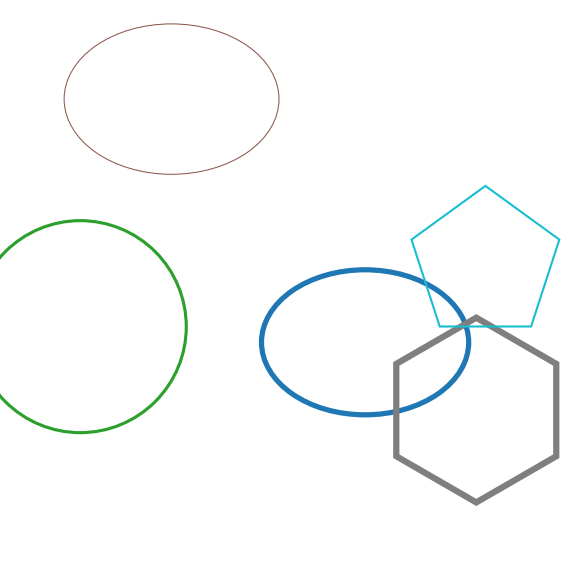[{"shape": "oval", "thickness": 2.5, "radius": 0.9, "center": [0.632, 0.406]}, {"shape": "circle", "thickness": 1.5, "radius": 0.92, "center": [0.139, 0.434]}, {"shape": "oval", "thickness": 0.5, "radius": 0.93, "center": [0.297, 0.828]}, {"shape": "hexagon", "thickness": 3, "radius": 0.8, "center": [0.825, 0.289]}, {"shape": "pentagon", "thickness": 1, "radius": 0.67, "center": [0.841, 0.543]}]